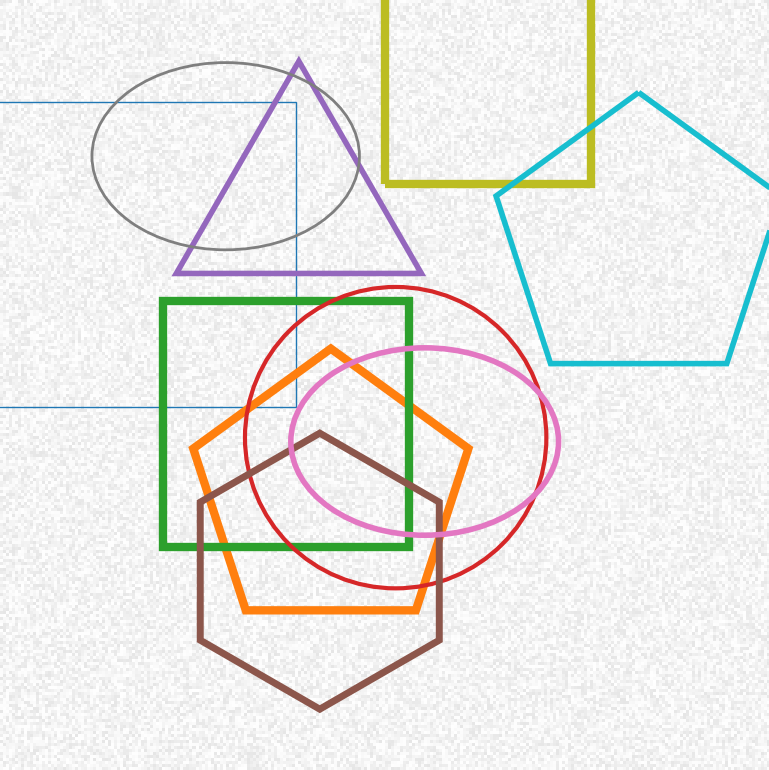[{"shape": "square", "thickness": 0.5, "radius": 0.99, "center": [0.187, 0.67]}, {"shape": "pentagon", "thickness": 3, "radius": 0.94, "center": [0.43, 0.359]}, {"shape": "square", "thickness": 3, "radius": 0.8, "center": [0.371, 0.449]}, {"shape": "circle", "thickness": 1.5, "radius": 0.98, "center": [0.514, 0.432]}, {"shape": "triangle", "thickness": 2, "radius": 0.92, "center": [0.388, 0.737]}, {"shape": "hexagon", "thickness": 2.5, "radius": 0.9, "center": [0.415, 0.258]}, {"shape": "oval", "thickness": 2, "radius": 0.87, "center": [0.552, 0.427]}, {"shape": "oval", "thickness": 1, "radius": 0.87, "center": [0.293, 0.797]}, {"shape": "square", "thickness": 3, "radius": 0.67, "center": [0.634, 0.895]}, {"shape": "pentagon", "thickness": 2, "radius": 0.97, "center": [0.829, 0.685]}]